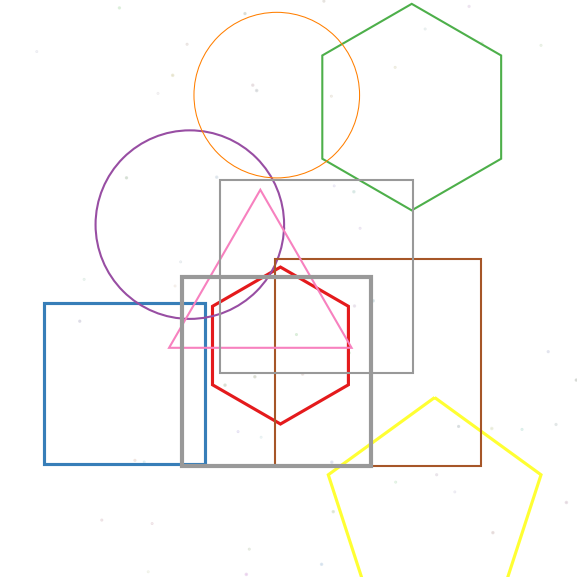[{"shape": "hexagon", "thickness": 1.5, "radius": 0.68, "center": [0.486, 0.401]}, {"shape": "square", "thickness": 1.5, "radius": 0.7, "center": [0.216, 0.335]}, {"shape": "hexagon", "thickness": 1, "radius": 0.89, "center": [0.713, 0.814]}, {"shape": "circle", "thickness": 1, "radius": 0.82, "center": [0.329, 0.61]}, {"shape": "circle", "thickness": 0.5, "radius": 0.72, "center": [0.479, 0.834]}, {"shape": "pentagon", "thickness": 1.5, "radius": 0.97, "center": [0.753, 0.117]}, {"shape": "square", "thickness": 1, "radius": 0.89, "center": [0.655, 0.371]}, {"shape": "triangle", "thickness": 1, "radius": 0.91, "center": [0.451, 0.488]}, {"shape": "square", "thickness": 2, "radius": 0.82, "center": [0.479, 0.356]}, {"shape": "square", "thickness": 1, "radius": 0.84, "center": [0.548, 0.52]}]